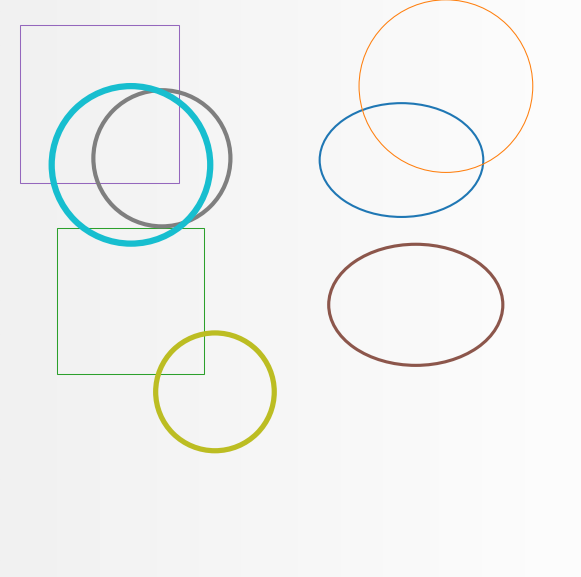[{"shape": "oval", "thickness": 1, "radius": 0.7, "center": [0.691, 0.722]}, {"shape": "circle", "thickness": 0.5, "radius": 0.75, "center": [0.767, 0.85]}, {"shape": "square", "thickness": 0.5, "radius": 0.63, "center": [0.224, 0.478]}, {"shape": "square", "thickness": 0.5, "radius": 0.69, "center": [0.171, 0.819]}, {"shape": "oval", "thickness": 1.5, "radius": 0.75, "center": [0.715, 0.471]}, {"shape": "circle", "thickness": 2, "radius": 0.59, "center": [0.279, 0.725]}, {"shape": "circle", "thickness": 2.5, "radius": 0.51, "center": [0.37, 0.321]}, {"shape": "circle", "thickness": 3, "radius": 0.68, "center": [0.225, 0.714]}]